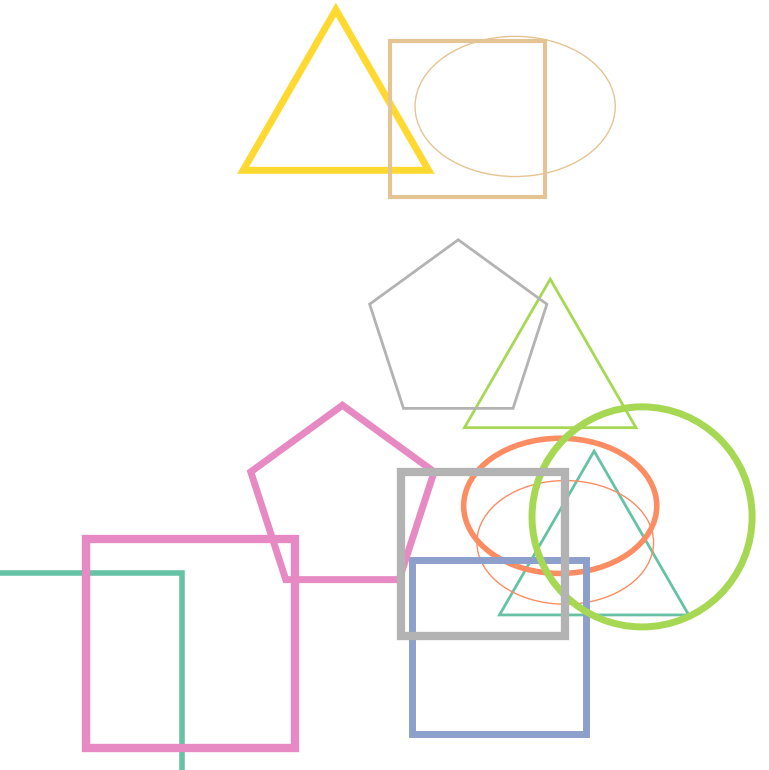[{"shape": "triangle", "thickness": 1, "radius": 0.71, "center": [0.772, 0.272]}, {"shape": "square", "thickness": 2, "radius": 0.68, "center": [0.102, 0.12]}, {"shape": "oval", "thickness": 2, "radius": 0.63, "center": [0.728, 0.343]}, {"shape": "oval", "thickness": 0.5, "radius": 0.57, "center": [0.734, 0.296]}, {"shape": "square", "thickness": 2.5, "radius": 0.56, "center": [0.648, 0.159]}, {"shape": "square", "thickness": 3, "radius": 0.68, "center": [0.248, 0.164]}, {"shape": "pentagon", "thickness": 2.5, "radius": 0.63, "center": [0.445, 0.349]}, {"shape": "circle", "thickness": 2.5, "radius": 0.71, "center": [0.834, 0.329]}, {"shape": "triangle", "thickness": 1, "radius": 0.64, "center": [0.715, 0.509]}, {"shape": "triangle", "thickness": 2.5, "radius": 0.7, "center": [0.436, 0.848]}, {"shape": "oval", "thickness": 0.5, "radius": 0.65, "center": [0.669, 0.862]}, {"shape": "square", "thickness": 1.5, "radius": 0.51, "center": [0.607, 0.845]}, {"shape": "square", "thickness": 3, "radius": 0.53, "center": [0.628, 0.281]}, {"shape": "pentagon", "thickness": 1, "radius": 0.61, "center": [0.595, 0.568]}]